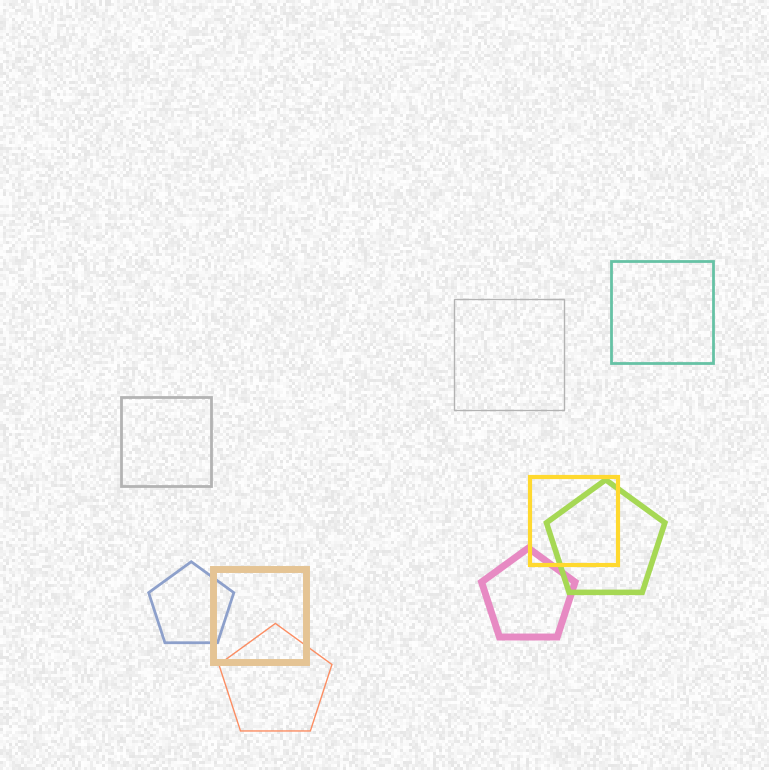[{"shape": "square", "thickness": 1, "radius": 0.33, "center": [0.86, 0.595]}, {"shape": "pentagon", "thickness": 0.5, "radius": 0.39, "center": [0.358, 0.113]}, {"shape": "pentagon", "thickness": 1, "radius": 0.29, "center": [0.248, 0.212]}, {"shape": "pentagon", "thickness": 2.5, "radius": 0.32, "center": [0.686, 0.224]}, {"shape": "pentagon", "thickness": 2, "radius": 0.4, "center": [0.787, 0.296]}, {"shape": "square", "thickness": 1.5, "radius": 0.29, "center": [0.746, 0.323]}, {"shape": "square", "thickness": 2.5, "radius": 0.3, "center": [0.337, 0.201]}, {"shape": "square", "thickness": 1, "radius": 0.29, "center": [0.216, 0.427]}, {"shape": "square", "thickness": 0.5, "radius": 0.36, "center": [0.661, 0.54]}]